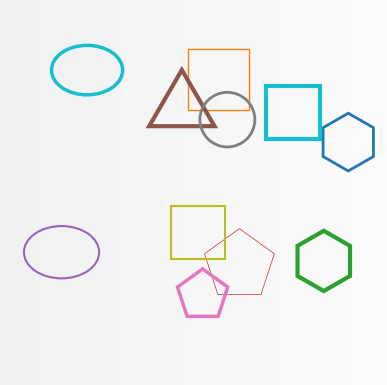[{"shape": "hexagon", "thickness": 2, "radius": 0.37, "center": [0.899, 0.631]}, {"shape": "square", "thickness": 1, "radius": 0.4, "center": [0.564, 0.793]}, {"shape": "hexagon", "thickness": 3, "radius": 0.39, "center": [0.836, 0.322]}, {"shape": "pentagon", "thickness": 0.5, "radius": 0.47, "center": [0.618, 0.312]}, {"shape": "oval", "thickness": 1.5, "radius": 0.49, "center": [0.159, 0.345]}, {"shape": "triangle", "thickness": 3, "radius": 0.49, "center": [0.469, 0.721]}, {"shape": "pentagon", "thickness": 2.5, "radius": 0.34, "center": [0.523, 0.233]}, {"shape": "circle", "thickness": 2, "radius": 0.35, "center": [0.587, 0.689]}, {"shape": "square", "thickness": 1.5, "radius": 0.34, "center": [0.511, 0.397]}, {"shape": "oval", "thickness": 2.5, "radius": 0.46, "center": [0.225, 0.818]}, {"shape": "square", "thickness": 3, "radius": 0.34, "center": [0.756, 0.708]}]